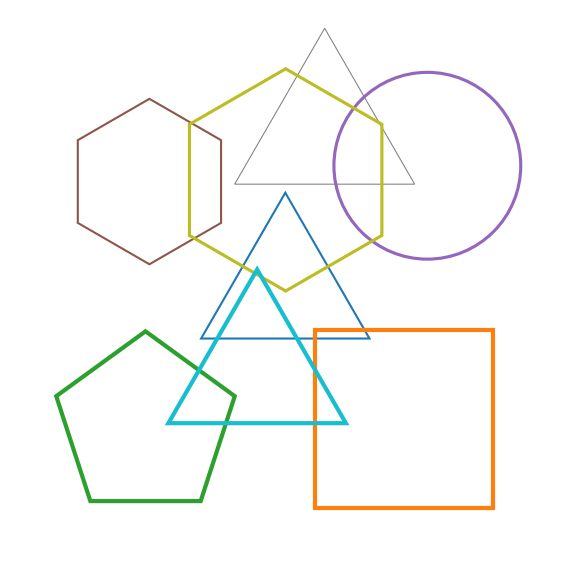[{"shape": "triangle", "thickness": 1, "radius": 0.84, "center": [0.494, 0.497]}, {"shape": "square", "thickness": 2, "radius": 0.77, "center": [0.699, 0.273]}, {"shape": "pentagon", "thickness": 2, "radius": 0.81, "center": [0.252, 0.263]}, {"shape": "circle", "thickness": 1.5, "radius": 0.81, "center": [0.74, 0.712]}, {"shape": "hexagon", "thickness": 1, "radius": 0.72, "center": [0.259, 0.685]}, {"shape": "triangle", "thickness": 0.5, "radius": 0.9, "center": [0.562, 0.77]}, {"shape": "hexagon", "thickness": 1.5, "radius": 0.96, "center": [0.495, 0.688]}, {"shape": "triangle", "thickness": 2, "radius": 0.89, "center": [0.445, 0.355]}]